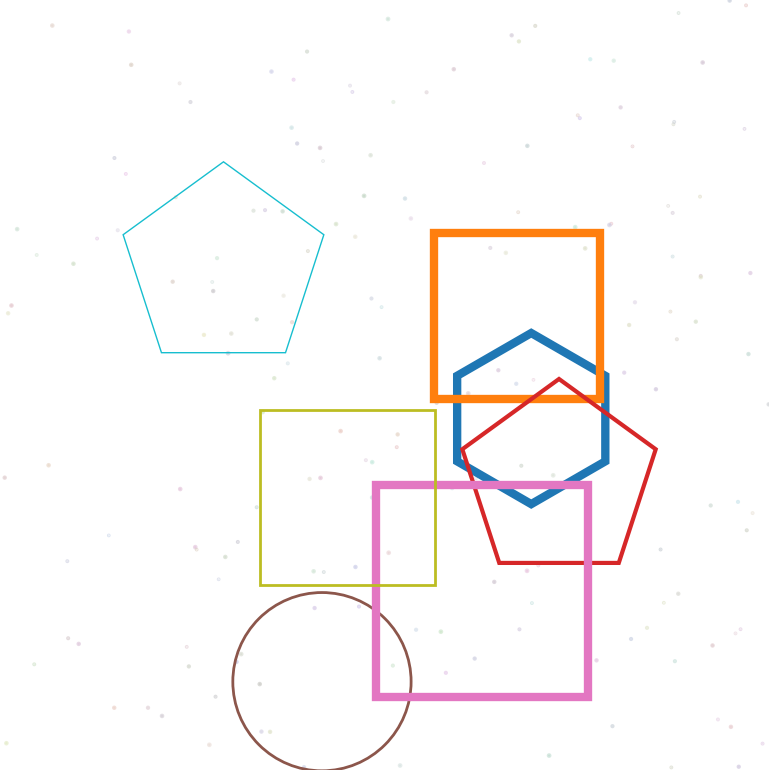[{"shape": "hexagon", "thickness": 3, "radius": 0.56, "center": [0.69, 0.456]}, {"shape": "square", "thickness": 3, "radius": 0.54, "center": [0.671, 0.59]}, {"shape": "pentagon", "thickness": 1.5, "radius": 0.66, "center": [0.726, 0.376]}, {"shape": "circle", "thickness": 1, "radius": 0.58, "center": [0.418, 0.115]}, {"shape": "square", "thickness": 3, "radius": 0.69, "center": [0.626, 0.233]}, {"shape": "square", "thickness": 1, "radius": 0.57, "center": [0.451, 0.353]}, {"shape": "pentagon", "thickness": 0.5, "radius": 0.69, "center": [0.29, 0.653]}]